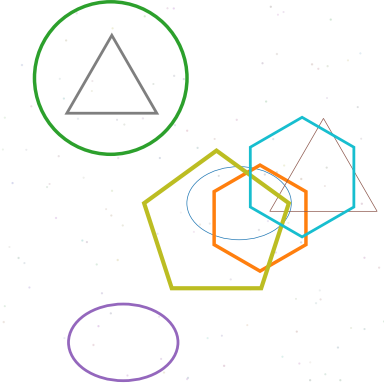[{"shape": "oval", "thickness": 0.5, "radius": 0.68, "center": [0.621, 0.472]}, {"shape": "hexagon", "thickness": 2.5, "radius": 0.69, "center": [0.675, 0.433]}, {"shape": "circle", "thickness": 2.5, "radius": 0.99, "center": [0.288, 0.797]}, {"shape": "oval", "thickness": 2, "radius": 0.71, "center": [0.32, 0.111]}, {"shape": "triangle", "thickness": 0.5, "radius": 0.8, "center": [0.84, 0.532]}, {"shape": "triangle", "thickness": 2, "radius": 0.67, "center": [0.29, 0.773]}, {"shape": "pentagon", "thickness": 3, "radius": 0.99, "center": [0.562, 0.411]}, {"shape": "hexagon", "thickness": 2, "radius": 0.78, "center": [0.785, 0.54]}]